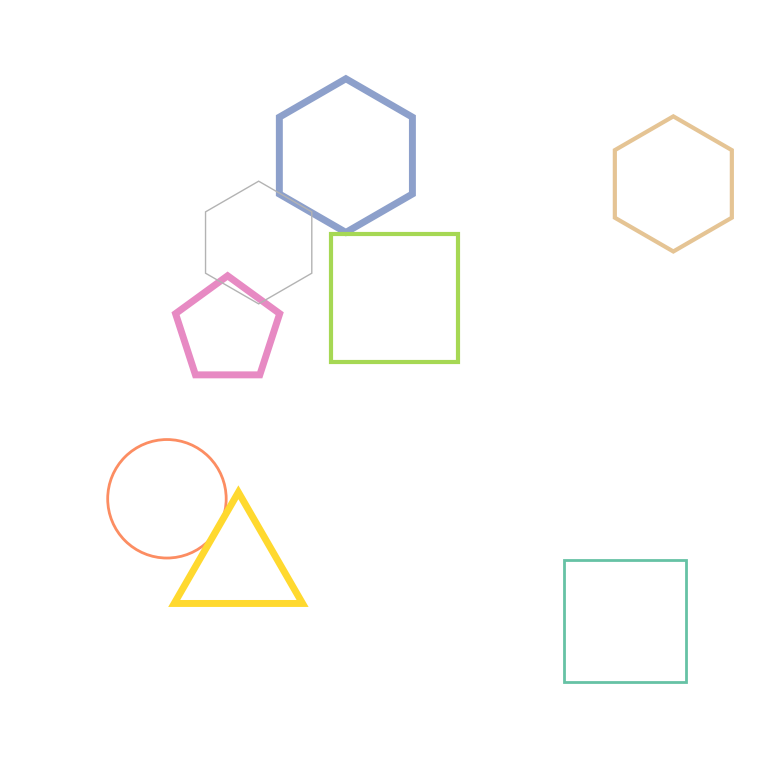[{"shape": "square", "thickness": 1, "radius": 0.4, "center": [0.811, 0.193]}, {"shape": "circle", "thickness": 1, "radius": 0.38, "center": [0.217, 0.352]}, {"shape": "hexagon", "thickness": 2.5, "radius": 0.5, "center": [0.449, 0.798]}, {"shape": "pentagon", "thickness": 2.5, "radius": 0.36, "center": [0.296, 0.571]}, {"shape": "square", "thickness": 1.5, "radius": 0.41, "center": [0.512, 0.613]}, {"shape": "triangle", "thickness": 2.5, "radius": 0.48, "center": [0.31, 0.264]}, {"shape": "hexagon", "thickness": 1.5, "radius": 0.44, "center": [0.874, 0.761]}, {"shape": "hexagon", "thickness": 0.5, "radius": 0.4, "center": [0.336, 0.685]}]